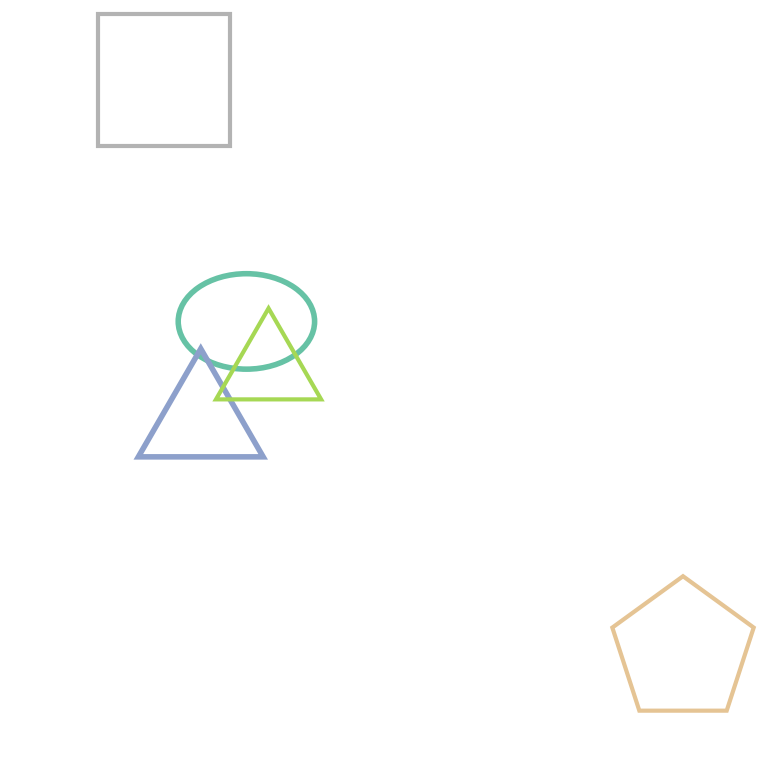[{"shape": "oval", "thickness": 2, "radius": 0.44, "center": [0.32, 0.583]}, {"shape": "triangle", "thickness": 2, "radius": 0.47, "center": [0.261, 0.453]}, {"shape": "triangle", "thickness": 1.5, "radius": 0.39, "center": [0.349, 0.521]}, {"shape": "pentagon", "thickness": 1.5, "radius": 0.48, "center": [0.887, 0.155]}, {"shape": "square", "thickness": 1.5, "radius": 0.43, "center": [0.213, 0.896]}]